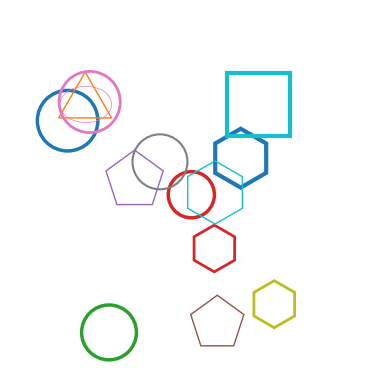[{"shape": "circle", "thickness": 2.5, "radius": 0.39, "center": [0.176, 0.687]}, {"shape": "hexagon", "thickness": 3, "radius": 0.38, "center": [0.625, 0.589]}, {"shape": "triangle", "thickness": 1, "radius": 0.4, "center": [0.221, 0.733]}, {"shape": "circle", "thickness": 2.5, "radius": 0.36, "center": [0.283, 0.137]}, {"shape": "hexagon", "thickness": 2, "radius": 0.3, "center": [0.557, 0.355]}, {"shape": "circle", "thickness": 2.5, "radius": 0.3, "center": [0.497, 0.494]}, {"shape": "pentagon", "thickness": 1, "radius": 0.39, "center": [0.35, 0.532]}, {"shape": "pentagon", "thickness": 1, "radius": 0.36, "center": [0.564, 0.161]}, {"shape": "circle", "thickness": 2, "radius": 0.4, "center": [0.233, 0.735]}, {"shape": "oval", "thickness": 0.5, "radius": 0.34, "center": [0.223, 0.729]}, {"shape": "circle", "thickness": 1.5, "radius": 0.36, "center": [0.415, 0.58]}, {"shape": "hexagon", "thickness": 2, "radius": 0.31, "center": [0.712, 0.21]}, {"shape": "square", "thickness": 3, "radius": 0.41, "center": [0.672, 0.728]}, {"shape": "hexagon", "thickness": 1, "radius": 0.41, "center": [0.559, 0.5]}]